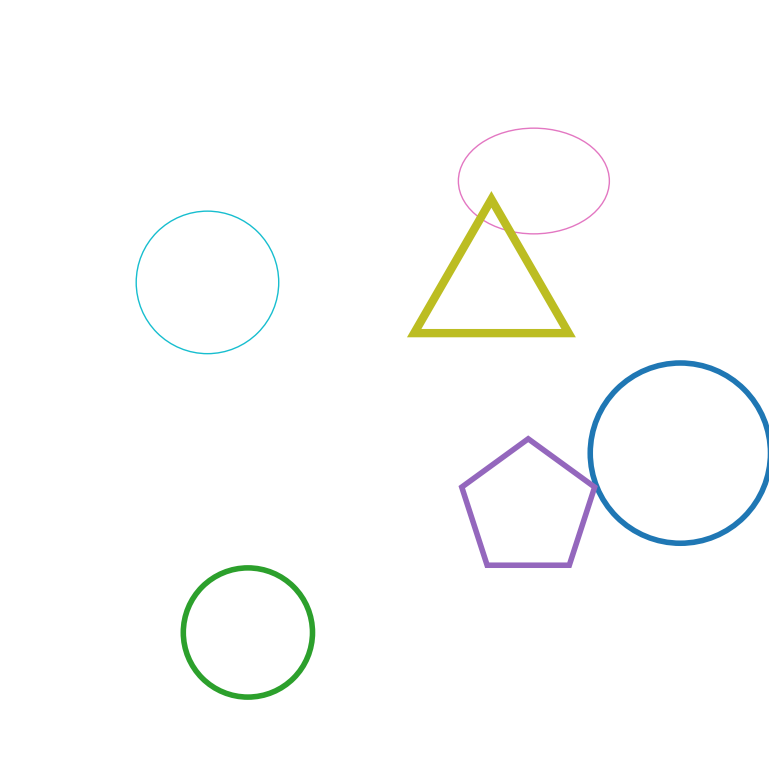[{"shape": "circle", "thickness": 2, "radius": 0.59, "center": [0.884, 0.412]}, {"shape": "circle", "thickness": 2, "radius": 0.42, "center": [0.322, 0.179]}, {"shape": "pentagon", "thickness": 2, "radius": 0.45, "center": [0.686, 0.339]}, {"shape": "oval", "thickness": 0.5, "radius": 0.49, "center": [0.693, 0.765]}, {"shape": "triangle", "thickness": 3, "radius": 0.58, "center": [0.638, 0.625]}, {"shape": "circle", "thickness": 0.5, "radius": 0.46, "center": [0.269, 0.633]}]